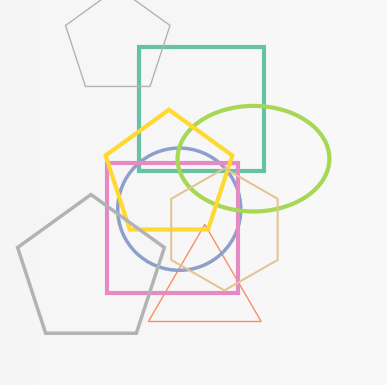[{"shape": "square", "thickness": 3, "radius": 0.8, "center": [0.519, 0.717]}, {"shape": "triangle", "thickness": 1, "radius": 0.84, "center": [0.529, 0.249]}, {"shape": "circle", "thickness": 2.5, "radius": 0.79, "center": [0.463, 0.457]}, {"shape": "square", "thickness": 3, "radius": 0.85, "center": [0.446, 0.408]}, {"shape": "oval", "thickness": 3, "radius": 0.98, "center": [0.654, 0.588]}, {"shape": "pentagon", "thickness": 3, "radius": 0.86, "center": [0.436, 0.543]}, {"shape": "hexagon", "thickness": 1.5, "radius": 0.79, "center": [0.579, 0.404]}, {"shape": "pentagon", "thickness": 1, "radius": 0.71, "center": [0.304, 0.89]}, {"shape": "pentagon", "thickness": 2.5, "radius": 1.0, "center": [0.235, 0.296]}]